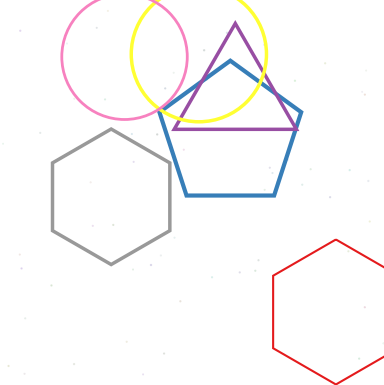[{"shape": "hexagon", "thickness": 1.5, "radius": 0.94, "center": [0.872, 0.19]}, {"shape": "pentagon", "thickness": 3, "radius": 0.97, "center": [0.598, 0.649]}, {"shape": "triangle", "thickness": 2.5, "radius": 0.92, "center": [0.611, 0.756]}, {"shape": "circle", "thickness": 2.5, "radius": 0.88, "center": [0.517, 0.859]}, {"shape": "circle", "thickness": 2, "radius": 0.81, "center": [0.323, 0.853]}, {"shape": "hexagon", "thickness": 2.5, "radius": 0.88, "center": [0.289, 0.489]}]